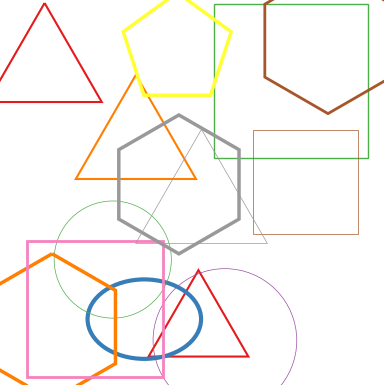[{"shape": "triangle", "thickness": 1.5, "radius": 0.86, "center": [0.116, 0.821]}, {"shape": "triangle", "thickness": 1.5, "radius": 0.75, "center": [0.515, 0.149]}, {"shape": "oval", "thickness": 3, "radius": 0.74, "center": [0.375, 0.171]}, {"shape": "circle", "thickness": 0.5, "radius": 0.76, "center": [0.293, 0.326]}, {"shape": "square", "thickness": 1, "radius": 1.0, "center": [0.756, 0.79]}, {"shape": "circle", "thickness": 0.5, "radius": 0.93, "center": [0.584, 0.116]}, {"shape": "hexagon", "thickness": 2.5, "radius": 0.95, "center": [0.135, 0.151]}, {"shape": "triangle", "thickness": 1.5, "radius": 0.9, "center": [0.353, 0.625]}, {"shape": "pentagon", "thickness": 2.5, "radius": 0.74, "center": [0.46, 0.872]}, {"shape": "hexagon", "thickness": 2, "radius": 0.95, "center": [0.852, 0.894]}, {"shape": "square", "thickness": 0.5, "radius": 0.68, "center": [0.794, 0.527]}, {"shape": "square", "thickness": 2, "radius": 0.88, "center": [0.247, 0.197]}, {"shape": "hexagon", "thickness": 2.5, "radius": 0.9, "center": [0.465, 0.521]}, {"shape": "triangle", "thickness": 0.5, "radius": 0.99, "center": [0.523, 0.466]}]